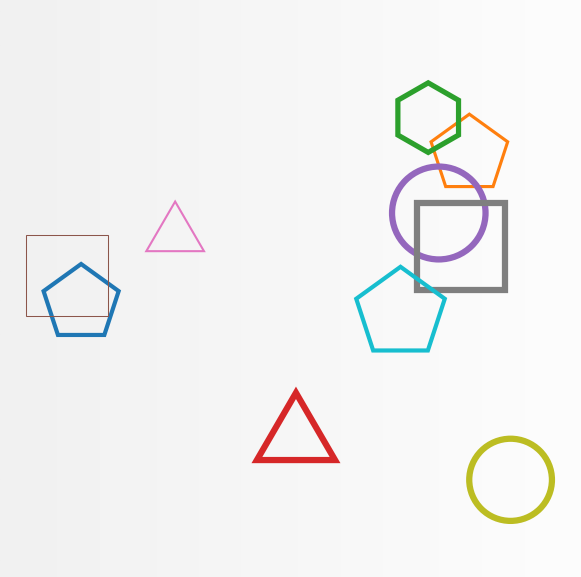[{"shape": "pentagon", "thickness": 2, "radius": 0.34, "center": [0.14, 0.474]}, {"shape": "pentagon", "thickness": 1.5, "radius": 0.35, "center": [0.808, 0.732]}, {"shape": "hexagon", "thickness": 2.5, "radius": 0.3, "center": [0.737, 0.795]}, {"shape": "triangle", "thickness": 3, "radius": 0.39, "center": [0.509, 0.241]}, {"shape": "circle", "thickness": 3, "radius": 0.4, "center": [0.755, 0.63]}, {"shape": "square", "thickness": 0.5, "radius": 0.35, "center": [0.115, 0.522]}, {"shape": "triangle", "thickness": 1, "radius": 0.29, "center": [0.301, 0.593]}, {"shape": "square", "thickness": 3, "radius": 0.38, "center": [0.793, 0.573]}, {"shape": "circle", "thickness": 3, "radius": 0.36, "center": [0.878, 0.168]}, {"shape": "pentagon", "thickness": 2, "radius": 0.4, "center": [0.689, 0.457]}]